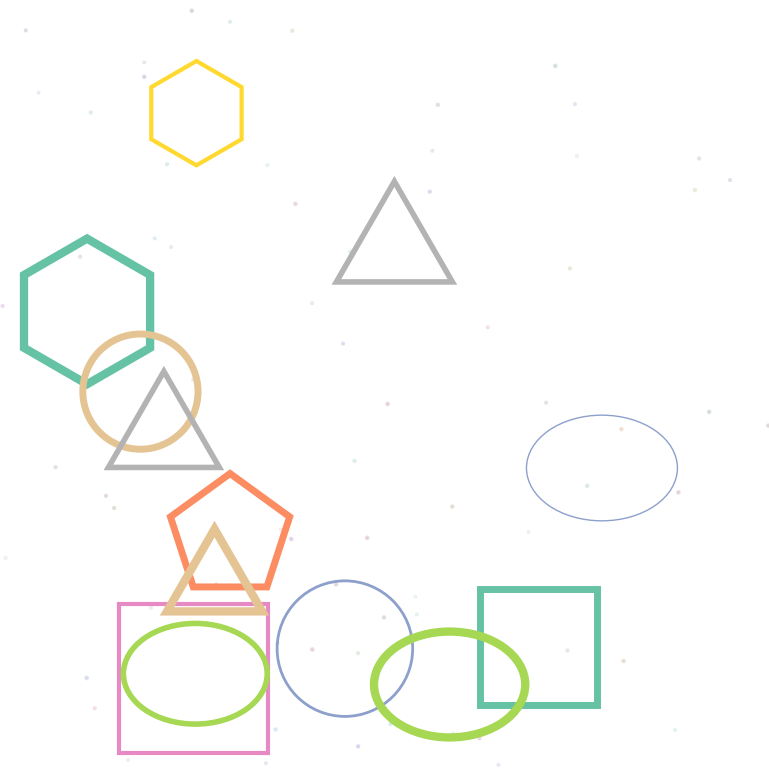[{"shape": "square", "thickness": 2.5, "radius": 0.38, "center": [0.699, 0.16]}, {"shape": "hexagon", "thickness": 3, "radius": 0.47, "center": [0.113, 0.596]}, {"shape": "pentagon", "thickness": 2.5, "radius": 0.41, "center": [0.299, 0.304]}, {"shape": "oval", "thickness": 0.5, "radius": 0.49, "center": [0.782, 0.392]}, {"shape": "circle", "thickness": 1, "radius": 0.44, "center": [0.448, 0.158]}, {"shape": "square", "thickness": 1.5, "radius": 0.48, "center": [0.251, 0.119]}, {"shape": "oval", "thickness": 2, "radius": 0.47, "center": [0.254, 0.125]}, {"shape": "oval", "thickness": 3, "radius": 0.49, "center": [0.584, 0.111]}, {"shape": "hexagon", "thickness": 1.5, "radius": 0.34, "center": [0.255, 0.853]}, {"shape": "circle", "thickness": 2.5, "radius": 0.37, "center": [0.182, 0.491]}, {"shape": "triangle", "thickness": 3, "radius": 0.36, "center": [0.279, 0.242]}, {"shape": "triangle", "thickness": 2, "radius": 0.42, "center": [0.213, 0.435]}, {"shape": "triangle", "thickness": 2, "radius": 0.43, "center": [0.512, 0.677]}]